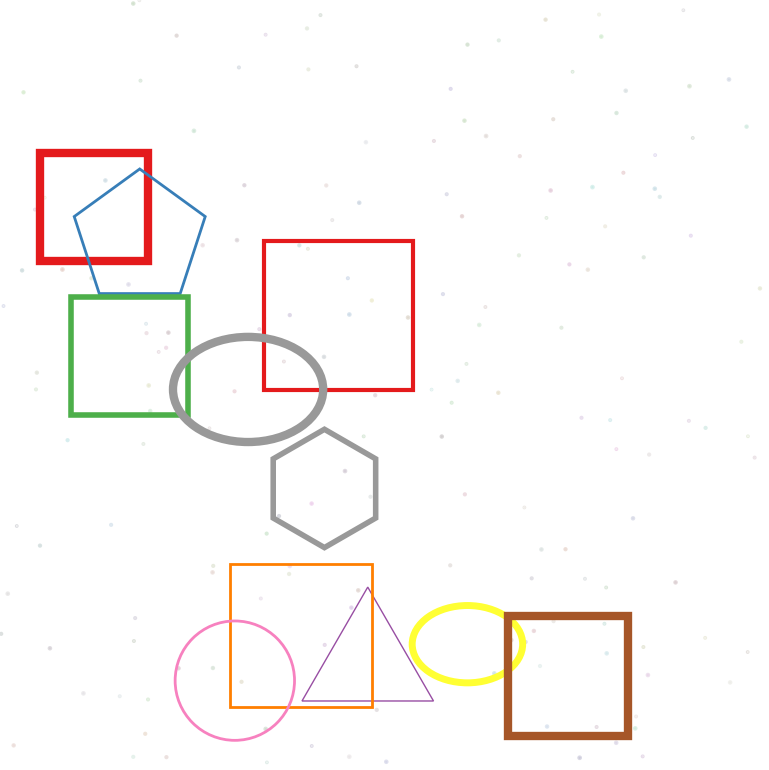[{"shape": "square", "thickness": 1.5, "radius": 0.48, "center": [0.44, 0.59]}, {"shape": "square", "thickness": 3, "radius": 0.35, "center": [0.122, 0.731]}, {"shape": "pentagon", "thickness": 1, "radius": 0.45, "center": [0.181, 0.691]}, {"shape": "square", "thickness": 2, "radius": 0.38, "center": [0.168, 0.538]}, {"shape": "triangle", "thickness": 0.5, "radius": 0.49, "center": [0.478, 0.139]}, {"shape": "square", "thickness": 1, "radius": 0.46, "center": [0.391, 0.175]}, {"shape": "oval", "thickness": 2.5, "radius": 0.36, "center": [0.607, 0.163]}, {"shape": "square", "thickness": 3, "radius": 0.39, "center": [0.738, 0.123]}, {"shape": "circle", "thickness": 1, "radius": 0.39, "center": [0.305, 0.116]}, {"shape": "oval", "thickness": 3, "radius": 0.49, "center": [0.322, 0.494]}, {"shape": "hexagon", "thickness": 2, "radius": 0.38, "center": [0.421, 0.366]}]